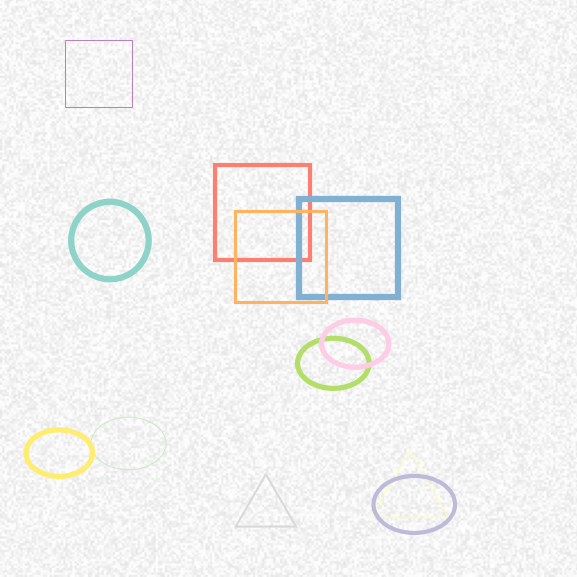[{"shape": "circle", "thickness": 3, "radius": 0.34, "center": [0.19, 0.583]}, {"shape": "triangle", "thickness": 0.5, "radius": 0.38, "center": [0.71, 0.142]}, {"shape": "oval", "thickness": 2, "radius": 0.35, "center": [0.717, 0.126]}, {"shape": "square", "thickness": 2, "radius": 0.41, "center": [0.454, 0.631]}, {"shape": "square", "thickness": 3, "radius": 0.43, "center": [0.603, 0.57]}, {"shape": "square", "thickness": 1.5, "radius": 0.39, "center": [0.486, 0.556]}, {"shape": "oval", "thickness": 2.5, "radius": 0.31, "center": [0.577, 0.37]}, {"shape": "oval", "thickness": 2.5, "radius": 0.29, "center": [0.615, 0.404]}, {"shape": "triangle", "thickness": 1, "radius": 0.3, "center": [0.46, 0.117]}, {"shape": "square", "thickness": 0.5, "radius": 0.29, "center": [0.171, 0.872]}, {"shape": "oval", "thickness": 0.5, "radius": 0.32, "center": [0.223, 0.231]}, {"shape": "oval", "thickness": 2.5, "radius": 0.29, "center": [0.103, 0.214]}]